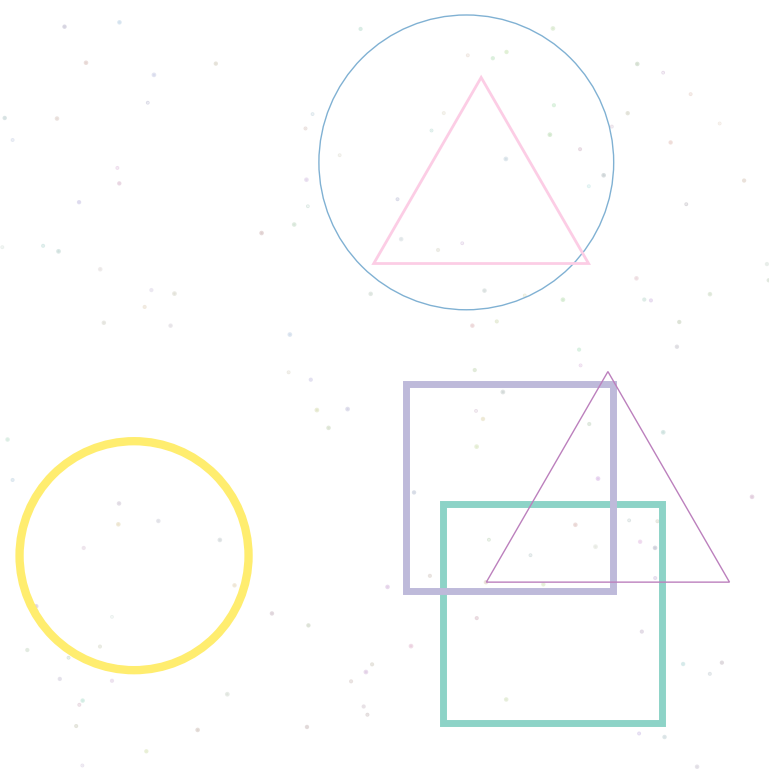[{"shape": "square", "thickness": 2.5, "radius": 0.71, "center": [0.717, 0.203]}, {"shape": "square", "thickness": 2.5, "radius": 0.67, "center": [0.661, 0.367]}, {"shape": "circle", "thickness": 0.5, "radius": 0.96, "center": [0.606, 0.789]}, {"shape": "triangle", "thickness": 1, "radius": 0.81, "center": [0.625, 0.738]}, {"shape": "triangle", "thickness": 0.5, "radius": 0.91, "center": [0.79, 0.335]}, {"shape": "circle", "thickness": 3, "radius": 0.74, "center": [0.174, 0.278]}]